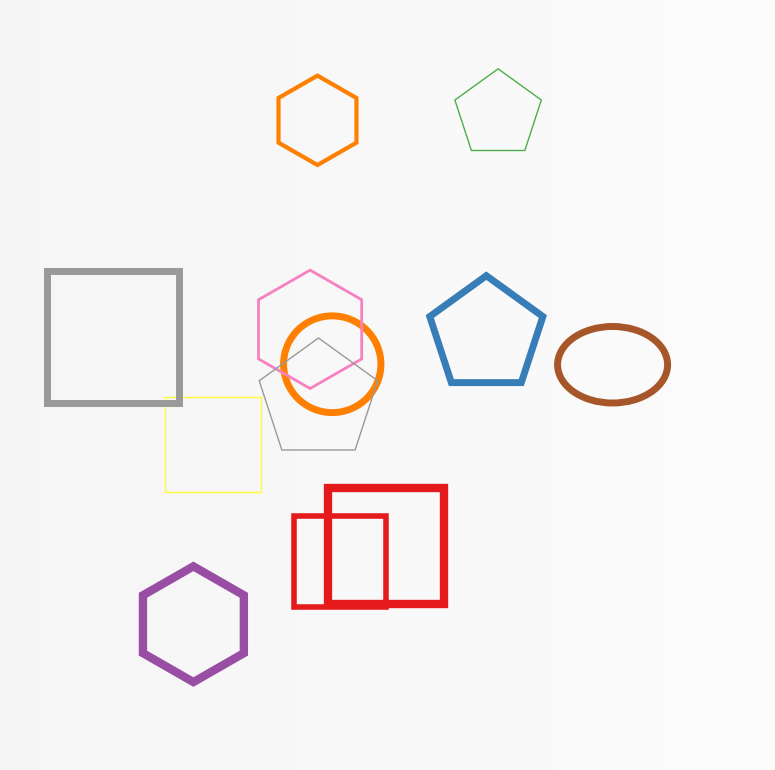[{"shape": "square", "thickness": 2, "radius": 0.3, "center": [0.439, 0.271]}, {"shape": "square", "thickness": 3, "radius": 0.38, "center": [0.498, 0.291]}, {"shape": "pentagon", "thickness": 2.5, "radius": 0.38, "center": [0.628, 0.565]}, {"shape": "pentagon", "thickness": 0.5, "radius": 0.29, "center": [0.643, 0.852]}, {"shape": "hexagon", "thickness": 3, "radius": 0.38, "center": [0.25, 0.189]}, {"shape": "hexagon", "thickness": 1.5, "radius": 0.29, "center": [0.41, 0.844]}, {"shape": "circle", "thickness": 2.5, "radius": 0.31, "center": [0.429, 0.527]}, {"shape": "square", "thickness": 0.5, "radius": 0.31, "center": [0.275, 0.423]}, {"shape": "oval", "thickness": 2.5, "radius": 0.35, "center": [0.79, 0.526]}, {"shape": "hexagon", "thickness": 1, "radius": 0.38, "center": [0.4, 0.572]}, {"shape": "pentagon", "thickness": 0.5, "radius": 0.4, "center": [0.411, 0.481]}, {"shape": "square", "thickness": 2.5, "radius": 0.43, "center": [0.146, 0.563]}]